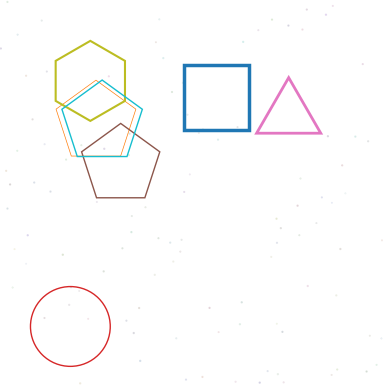[{"shape": "square", "thickness": 2.5, "radius": 0.42, "center": [0.562, 0.747]}, {"shape": "pentagon", "thickness": 0.5, "radius": 0.54, "center": [0.249, 0.683]}, {"shape": "circle", "thickness": 1, "radius": 0.52, "center": [0.183, 0.152]}, {"shape": "pentagon", "thickness": 1, "radius": 0.53, "center": [0.314, 0.573]}, {"shape": "triangle", "thickness": 2, "radius": 0.48, "center": [0.75, 0.702]}, {"shape": "hexagon", "thickness": 1.5, "radius": 0.52, "center": [0.235, 0.79]}, {"shape": "pentagon", "thickness": 1, "radius": 0.55, "center": [0.265, 0.682]}]